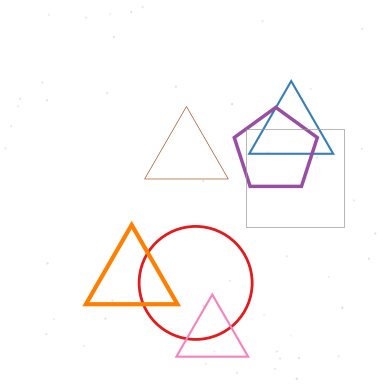[{"shape": "circle", "thickness": 2, "radius": 0.73, "center": [0.508, 0.265]}, {"shape": "triangle", "thickness": 1.5, "radius": 0.63, "center": [0.756, 0.664]}, {"shape": "pentagon", "thickness": 2.5, "radius": 0.57, "center": [0.716, 0.608]}, {"shape": "triangle", "thickness": 3, "radius": 0.69, "center": [0.342, 0.278]}, {"shape": "triangle", "thickness": 0.5, "radius": 0.63, "center": [0.484, 0.598]}, {"shape": "triangle", "thickness": 1.5, "radius": 0.54, "center": [0.551, 0.127]}, {"shape": "square", "thickness": 0.5, "radius": 0.64, "center": [0.765, 0.538]}]